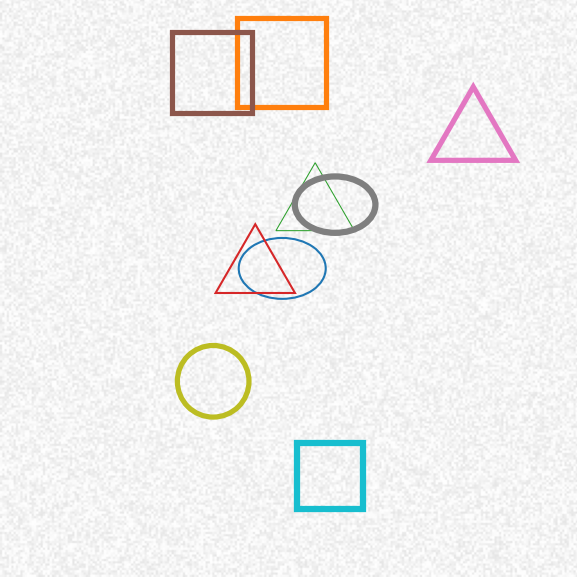[{"shape": "oval", "thickness": 1, "radius": 0.38, "center": [0.489, 0.534]}, {"shape": "square", "thickness": 2.5, "radius": 0.38, "center": [0.487, 0.89]}, {"shape": "triangle", "thickness": 0.5, "radius": 0.39, "center": [0.546, 0.639]}, {"shape": "triangle", "thickness": 1, "radius": 0.4, "center": [0.442, 0.531]}, {"shape": "square", "thickness": 2.5, "radius": 0.35, "center": [0.367, 0.873]}, {"shape": "triangle", "thickness": 2.5, "radius": 0.42, "center": [0.82, 0.764]}, {"shape": "oval", "thickness": 3, "radius": 0.35, "center": [0.58, 0.645]}, {"shape": "circle", "thickness": 2.5, "radius": 0.31, "center": [0.369, 0.339]}, {"shape": "square", "thickness": 3, "radius": 0.29, "center": [0.572, 0.175]}]